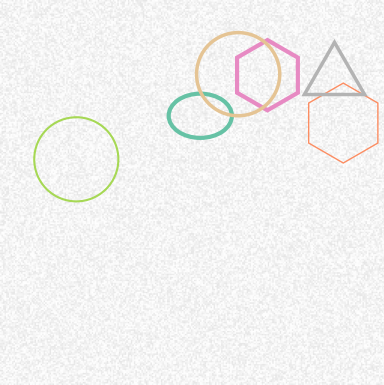[{"shape": "oval", "thickness": 3, "radius": 0.41, "center": [0.52, 0.699]}, {"shape": "hexagon", "thickness": 1, "radius": 0.52, "center": [0.892, 0.68]}, {"shape": "hexagon", "thickness": 3, "radius": 0.46, "center": [0.695, 0.805]}, {"shape": "circle", "thickness": 1.5, "radius": 0.55, "center": [0.198, 0.586]}, {"shape": "circle", "thickness": 2.5, "radius": 0.54, "center": [0.619, 0.807]}, {"shape": "triangle", "thickness": 2.5, "radius": 0.45, "center": [0.869, 0.8]}]